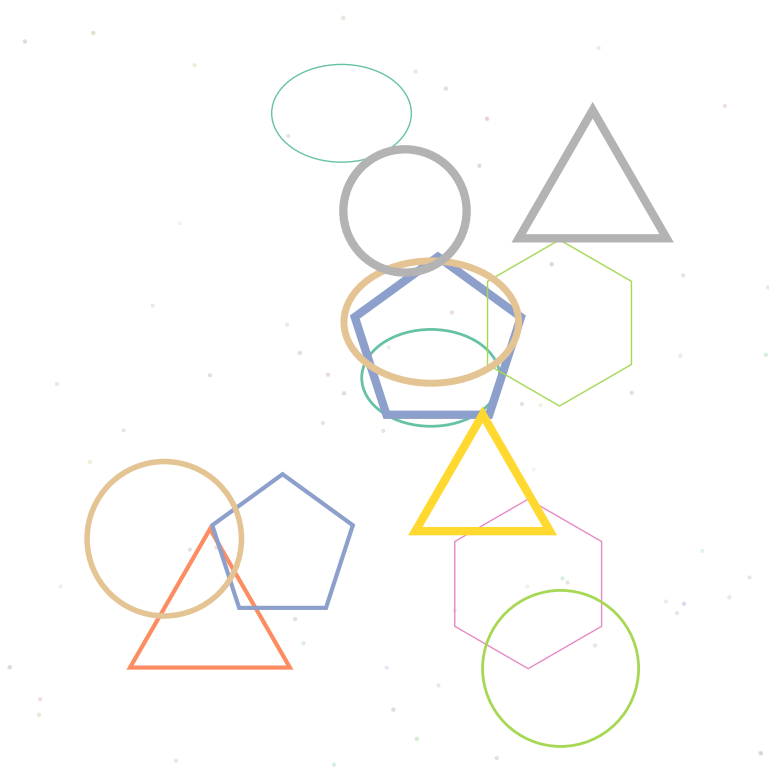[{"shape": "oval", "thickness": 0.5, "radius": 0.45, "center": [0.444, 0.853]}, {"shape": "oval", "thickness": 1, "radius": 0.45, "center": [0.56, 0.509]}, {"shape": "triangle", "thickness": 1.5, "radius": 0.6, "center": [0.273, 0.193]}, {"shape": "pentagon", "thickness": 1.5, "radius": 0.48, "center": [0.367, 0.288]}, {"shape": "pentagon", "thickness": 3, "radius": 0.57, "center": [0.569, 0.553]}, {"shape": "hexagon", "thickness": 0.5, "radius": 0.55, "center": [0.686, 0.242]}, {"shape": "circle", "thickness": 1, "radius": 0.51, "center": [0.728, 0.132]}, {"shape": "hexagon", "thickness": 0.5, "radius": 0.54, "center": [0.727, 0.581]}, {"shape": "triangle", "thickness": 3, "radius": 0.5, "center": [0.627, 0.361]}, {"shape": "oval", "thickness": 2.5, "radius": 0.57, "center": [0.56, 0.582]}, {"shape": "circle", "thickness": 2, "radius": 0.5, "center": [0.213, 0.3]}, {"shape": "triangle", "thickness": 3, "radius": 0.55, "center": [0.77, 0.746]}, {"shape": "circle", "thickness": 3, "radius": 0.4, "center": [0.526, 0.726]}]